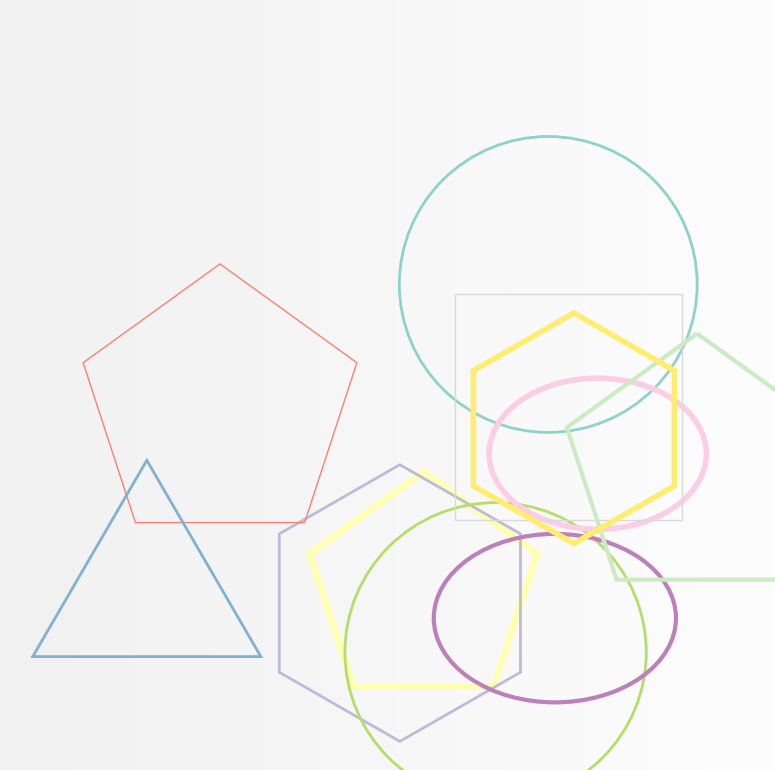[{"shape": "circle", "thickness": 1, "radius": 0.96, "center": [0.707, 0.631]}, {"shape": "pentagon", "thickness": 2.5, "radius": 0.77, "center": [0.546, 0.233]}, {"shape": "hexagon", "thickness": 1, "radius": 0.9, "center": [0.516, 0.217]}, {"shape": "pentagon", "thickness": 0.5, "radius": 0.93, "center": [0.284, 0.472]}, {"shape": "triangle", "thickness": 1, "radius": 0.85, "center": [0.189, 0.232]}, {"shape": "circle", "thickness": 1, "radius": 0.97, "center": [0.639, 0.153]}, {"shape": "oval", "thickness": 2, "radius": 0.7, "center": [0.771, 0.411]}, {"shape": "square", "thickness": 0.5, "radius": 0.73, "center": [0.734, 0.472]}, {"shape": "oval", "thickness": 1.5, "radius": 0.78, "center": [0.716, 0.197]}, {"shape": "pentagon", "thickness": 1.5, "radius": 0.88, "center": [0.899, 0.39]}, {"shape": "hexagon", "thickness": 2, "radius": 0.75, "center": [0.74, 0.444]}]